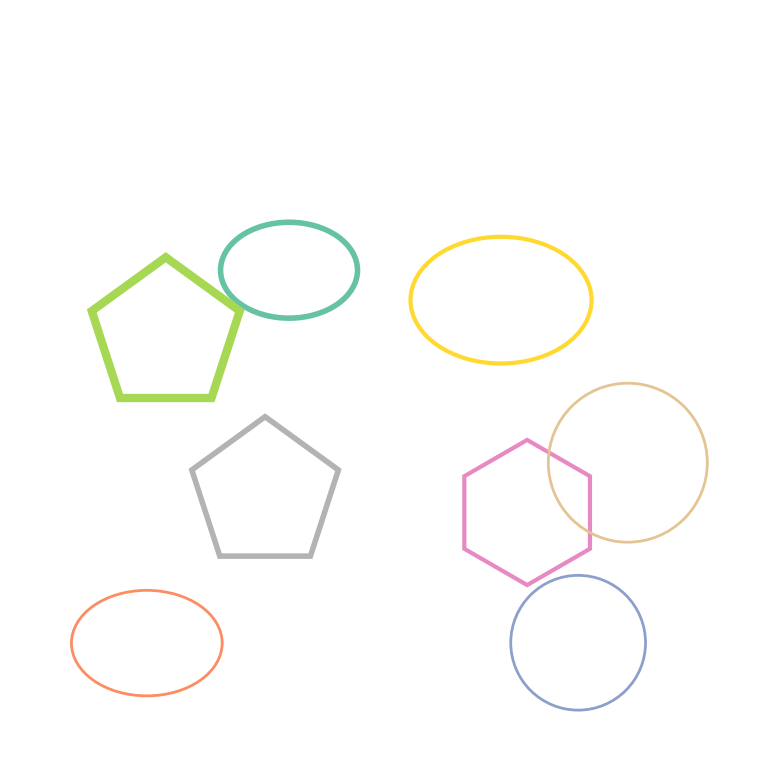[{"shape": "oval", "thickness": 2, "radius": 0.44, "center": [0.375, 0.649]}, {"shape": "oval", "thickness": 1, "radius": 0.49, "center": [0.191, 0.165]}, {"shape": "circle", "thickness": 1, "radius": 0.44, "center": [0.751, 0.165]}, {"shape": "hexagon", "thickness": 1.5, "radius": 0.47, "center": [0.685, 0.334]}, {"shape": "pentagon", "thickness": 3, "radius": 0.51, "center": [0.215, 0.565]}, {"shape": "oval", "thickness": 1.5, "radius": 0.59, "center": [0.651, 0.61]}, {"shape": "circle", "thickness": 1, "radius": 0.52, "center": [0.815, 0.399]}, {"shape": "pentagon", "thickness": 2, "radius": 0.5, "center": [0.344, 0.359]}]